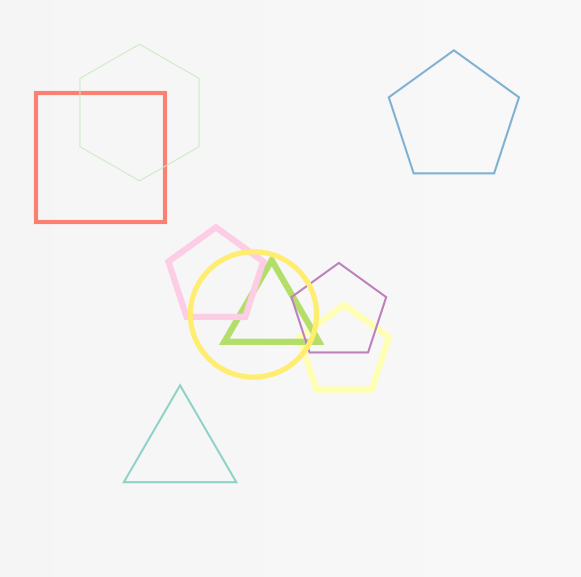[{"shape": "triangle", "thickness": 1, "radius": 0.56, "center": [0.31, 0.22]}, {"shape": "pentagon", "thickness": 3, "radius": 0.41, "center": [0.592, 0.39]}, {"shape": "square", "thickness": 2, "radius": 0.56, "center": [0.173, 0.727]}, {"shape": "pentagon", "thickness": 1, "radius": 0.59, "center": [0.781, 0.794]}, {"shape": "triangle", "thickness": 3, "radius": 0.47, "center": [0.467, 0.454]}, {"shape": "pentagon", "thickness": 3, "radius": 0.43, "center": [0.371, 0.52]}, {"shape": "pentagon", "thickness": 1, "radius": 0.43, "center": [0.583, 0.458]}, {"shape": "hexagon", "thickness": 0.5, "radius": 0.59, "center": [0.24, 0.804]}, {"shape": "circle", "thickness": 2.5, "radius": 0.54, "center": [0.436, 0.455]}]